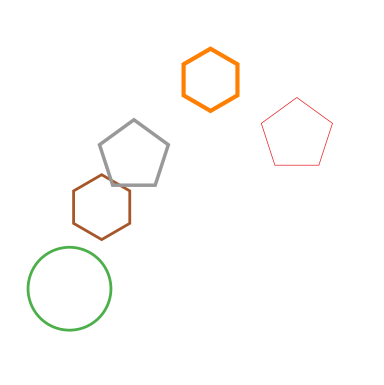[{"shape": "pentagon", "thickness": 0.5, "radius": 0.49, "center": [0.771, 0.65]}, {"shape": "circle", "thickness": 2, "radius": 0.54, "center": [0.18, 0.25]}, {"shape": "hexagon", "thickness": 3, "radius": 0.4, "center": [0.547, 0.793]}, {"shape": "hexagon", "thickness": 2, "radius": 0.42, "center": [0.264, 0.462]}, {"shape": "pentagon", "thickness": 2.5, "radius": 0.47, "center": [0.348, 0.595]}]